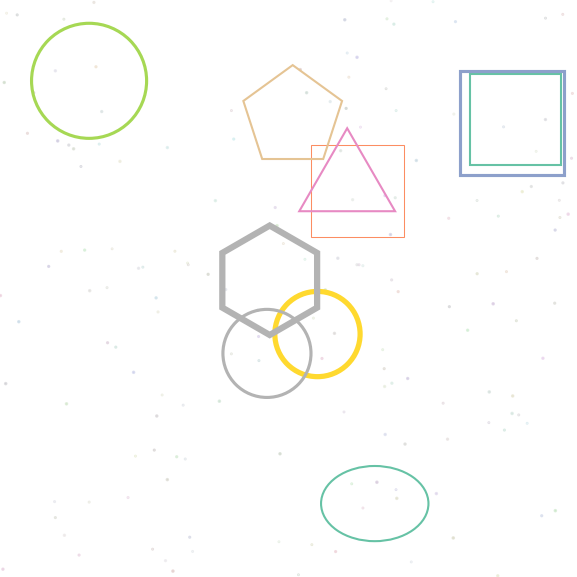[{"shape": "square", "thickness": 1, "radius": 0.39, "center": [0.893, 0.793]}, {"shape": "oval", "thickness": 1, "radius": 0.46, "center": [0.649, 0.127]}, {"shape": "square", "thickness": 0.5, "radius": 0.4, "center": [0.619, 0.669]}, {"shape": "square", "thickness": 1.5, "radius": 0.45, "center": [0.887, 0.787]}, {"shape": "triangle", "thickness": 1, "radius": 0.48, "center": [0.601, 0.681]}, {"shape": "circle", "thickness": 1.5, "radius": 0.5, "center": [0.154, 0.859]}, {"shape": "circle", "thickness": 2.5, "radius": 0.37, "center": [0.55, 0.421]}, {"shape": "pentagon", "thickness": 1, "radius": 0.45, "center": [0.507, 0.797]}, {"shape": "hexagon", "thickness": 3, "radius": 0.47, "center": [0.467, 0.514]}, {"shape": "circle", "thickness": 1.5, "radius": 0.38, "center": [0.462, 0.387]}]